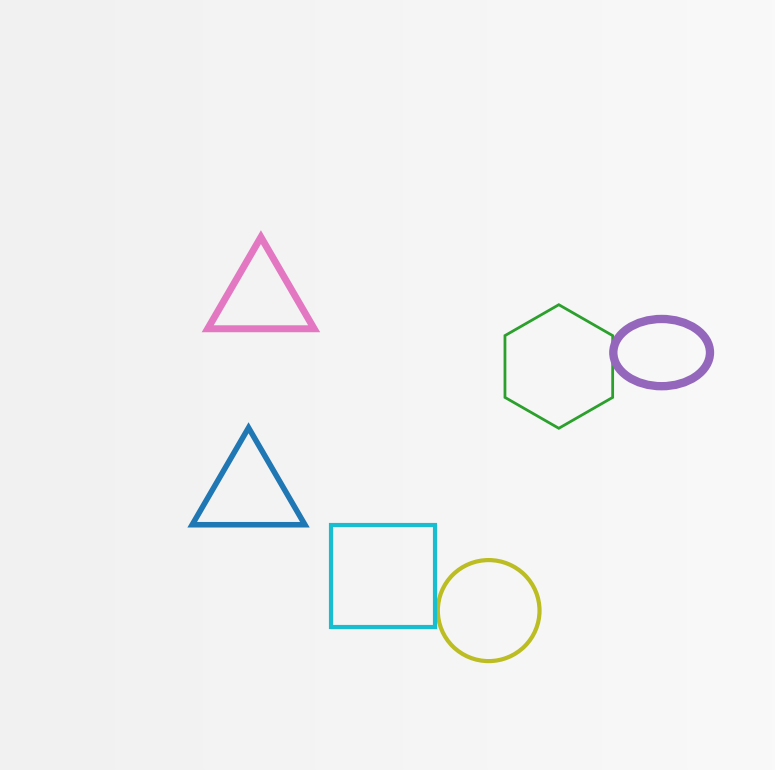[{"shape": "triangle", "thickness": 2, "radius": 0.42, "center": [0.321, 0.361]}, {"shape": "hexagon", "thickness": 1, "radius": 0.4, "center": [0.721, 0.524]}, {"shape": "oval", "thickness": 3, "radius": 0.31, "center": [0.854, 0.542]}, {"shape": "triangle", "thickness": 2.5, "radius": 0.4, "center": [0.337, 0.613]}, {"shape": "circle", "thickness": 1.5, "radius": 0.33, "center": [0.631, 0.207]}, {"shape": "square", "thickness": 1.5, "radius": 0.33, "center": [0.494, 0.252]}]